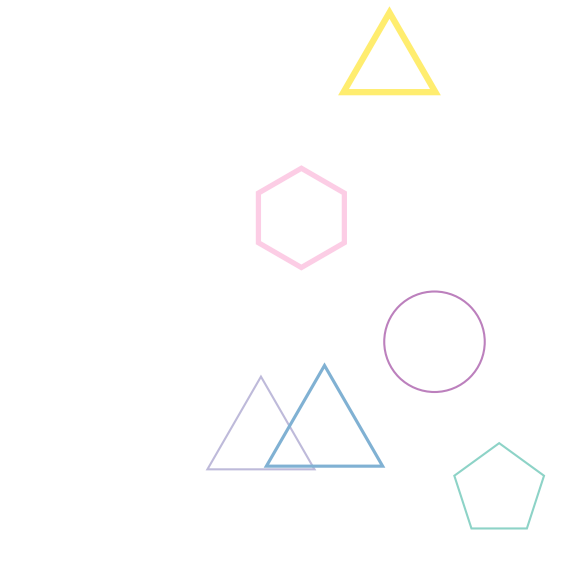[{"shape": "pentagon", "thickness": 1, "radius": 0.41, "center": [0.864, 0.15]}, {"shape": "triangle", "thickness": 1, "radius": 0.54, "center": [0.452, 0.24]}, {"shape": "triangle", "thickness": 1.5, "radius": 0.58, "center": [0.562, 0.25]}, {"shape": "hexagon", "thickness": 2.5, "radius": 0.43, "center": [0.522, 0.622]}, {"shape": "circle", "thickness": 1, "radius": 0.44, "center": [0.752, 0.407]}, {"shape": "triangle", "thickness": 3, "radius": 0.46, "center": [0.674, 0.885]}]